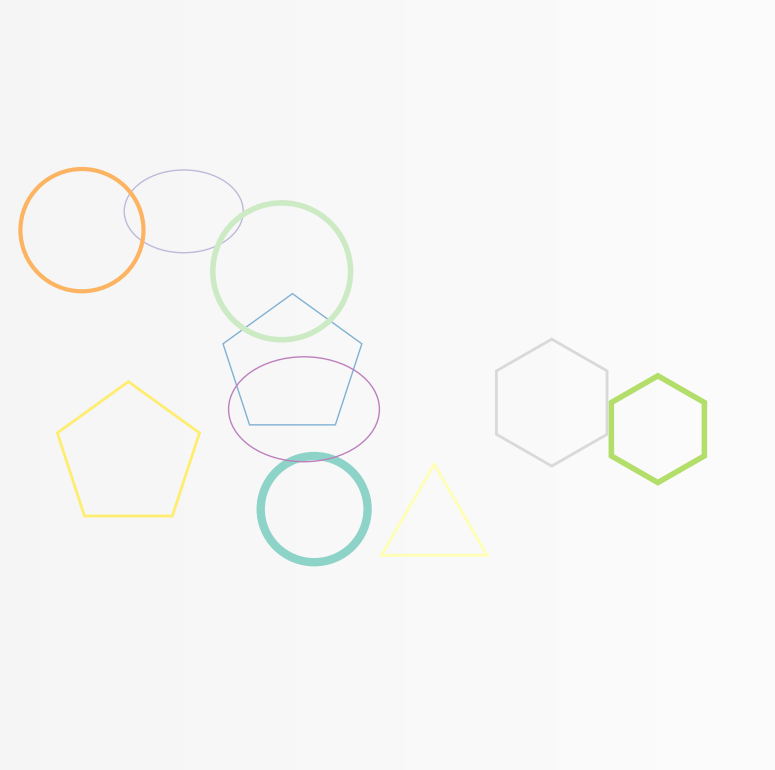[{"shape": "circle", "thickness": 3, "radius": 0.34, "center": [0.405, 0.339]}, {"shape": "triangle", "thickness": 1, "radius": 0.39, "center": [0.56, 0.318]}, {"shape": "oval", "thickness": 0.5, "radius": 0.38, "center": [0.237, 0.725]}, {"shape": "pentagon", "thickness": 0.5, "radius": 0.47, "center": [0.377, 0.524]}, {"shape": "circle", "thickness": 1.5, "radius": 0.4, "center": [0.106, 0.701]}, {"shape": "hexagon", "thickness": 2, "radius": 0.35, "center": [0.849, 0.443]}, {"shape": "hexagon", "thickness": 1, "radius": 0.41, "center": [0.712, 0.477]}, {"shape": "oval", "thickness": 0.5, "radius": 0.49, "center": [0.392, 0.468]}, {"shape": "circle", "thickness": 2, "radius": 0.44, "center": [0.363, 0.648]}, {"shape": "pentagon", "thickness": 1, "radius": 0.48, "center": [0.166, 0.408]}]